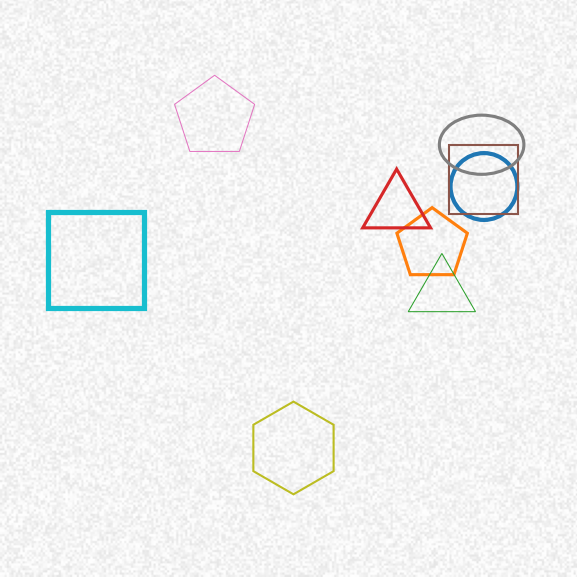[{"shape": "circle", "thickness": 2, "radius": 0.29, "center": [0.838, 0.676]}, {"shape": "pentagon", "thickness": 1.5, "radius": 0.32, "center": [0.748, 0.575]}, {"shape": "triangle", "thickness": 0.5, "radius": 0.34, "center": [0.765, 0.493]}, {"shape": "triangle", "thickness": 1.5, "radius": 0.34, "center": [0.687, 0.639]}, {"shape": "square", "thickness": 1, "radius": 0.3, "center": [0.837, 0.688]}, {"shape": "pentagon", "thickness": 0.5, "radius": 0.36, "center": [0.372, 0.796]}, {"shape": "oval", "thickness": 1.5, "radius": 0.37, "center": [0.834, 0.749]}, {"shape": "hexagon", "thickness": 1, "radius": 0.4, "center": [0.508, 0.223]}, {"shape": "square", "thickness": 2.5, "radius": 0.42, "center": [0.167, 0.55]}]